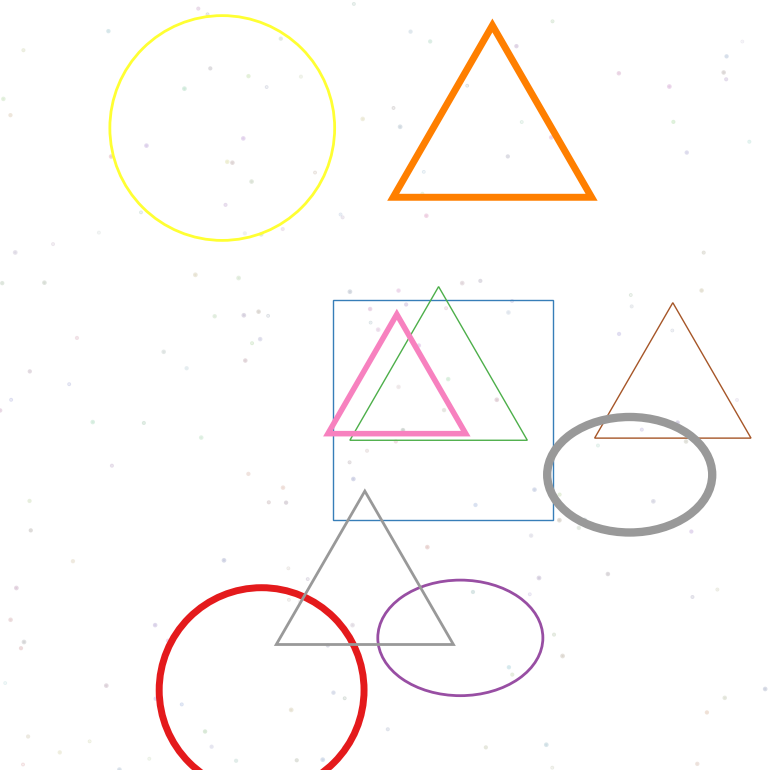[{"shape": "circle", "thickness": 2.5, "radius": 0.67, "center": [0.34, 0.104]}, {"shape": "square", "thickness": 0.5, "radius": 0.71, "center": [0.575, 0.468]}, {"shape": "triangle", "thickness": 0.5, "radius": 0.67, "center": [0.57, 0.495]}, {"shape": "oval", "thickness": 1, "radius": 0.54, "center": [0.598, 0.172]}, {"shape": "triangle", "thickness": 2.5, "radius": 0.74, "center": [0.639, 0.818]}, {"shape": "circle", "thickness": 1, "radius": 0.73, "center": [0.289, 0.834]}, {"shape": "triangle", "thickness": 0.5, "radius": 0.59, "center": [0.874, 0.49]}, {"shape": "triangle", "thickness": 2, "radius": 0.52, "center": [0.515, 0.488]}, {"shape": "oval", "thickness": 3, "radius": 0.54, "center": [0.818, 0.383]}, {"shape": "triangle", "thickness": 1, "radius": 0.66, "center": [0.474, 0.229]}]